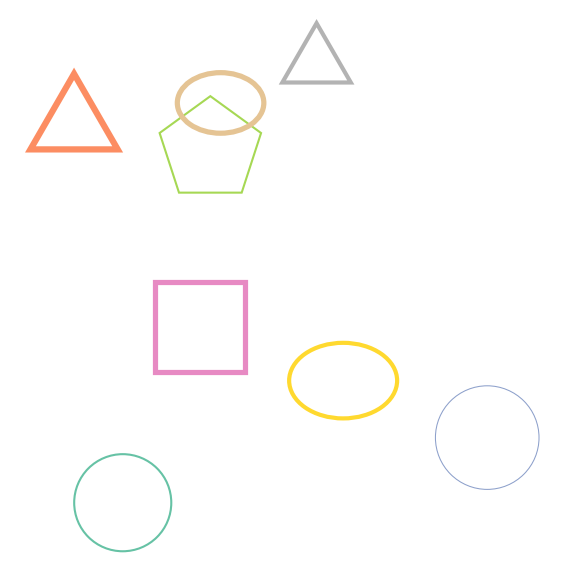[{"shape": "circle", "thickness": 1, "radius": 0.42, "center": [0.213, 0.129]}, {"shape": "triangle", "thickness": 3, "radius": 0.44, "center": [0.128, 0.784]}, {"shape": "circle", "thickness": 0.5, "radius": 0.45, "center": [0.844, 0.241]}, {"shape": "square", "thickness": 2.5, "radius": 0.39, "center": [0.346, 0.433]}, {"shape": "pentagon", "thickness": 1, "radius": 0.46, "center": [0.364, 0.74]}, {"shape": "oval", "thickness": 2, "radius": 0.47, "center": [0.594, 0.34]}, {"shape": "oval", "thickness": 2.5, "radius": 0.37, "center": [0.382, 0.821]}, {"shape": "triangle", "thickness": 2, "radius": 0.34, "center": [0.548, 0.89]}]